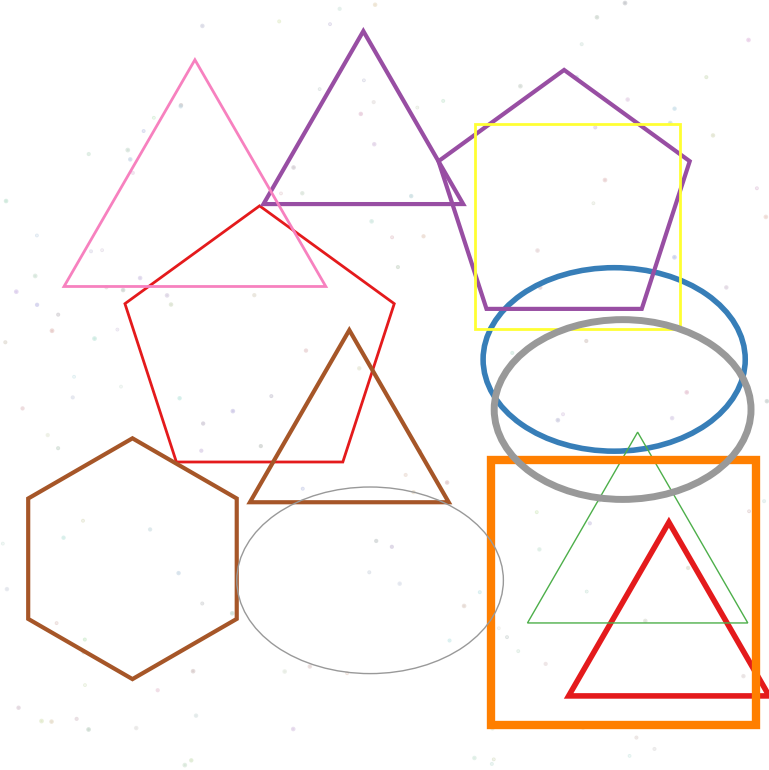[{"shape": "pentagon", "thickness": 1, "radius": 0.92, "center": [0.337, 0.549]}, {"shape": "triangle", "thickness": 2, "radius": 0.75, "center": [0.869, 0.171]}, {"shape": "oval", "thickness": 2, "radius": 0.85, "center": [0.798, 0.533]}, {"shape": "triangle", "thickness": 0.5, "radius": 0.83, "center": [0.828, 0.274]}, {"shape": "pentagon", "thickness": 1.5, "radius": 0.86, "center": [0.733, 0.738]}, {"shape": "triangle", "thickness": 1.5, "radius": 0.75, "center": [0.472, 0.81]}, {"shape": "square", "thickness": 3, "radius": 0.86, "center": [0.81, 0.231]}, {"shape": "square", "thickness": 1, "radius": 0.67, "center": [0.75, 0.706]}, {"shape": "hexagon", "thickness": 1.5, "radius": 0.78, "center": [0.172, 0.274]}, {"shape": "triangle", "thickness": 1.5, "radius": 0.75, "center": [0.454, 0.422]}, {"shape": "triangle", "thickness": 1, "radius": 0.98, "center": [0.253, 0.726]}, {"shape": "oval", "thickness": 2.5, "radius": 0.83, "center": [0.809, 0.468]}, {"shape": "oval", "thickness": 0.5, "radius": 0.87, "center": [0.481, 0.246]}]